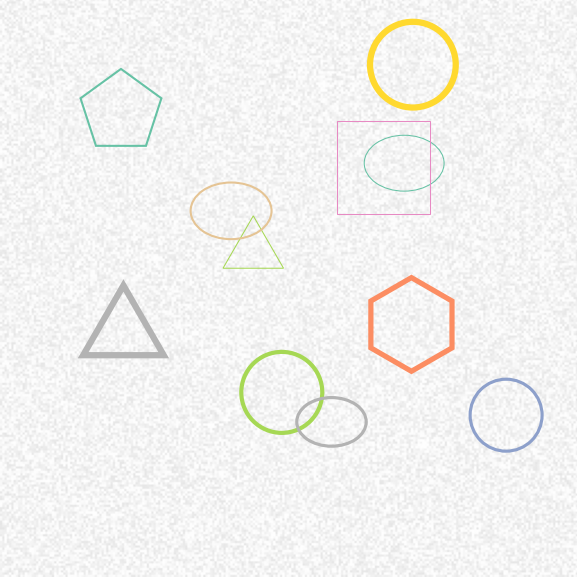[{"shape": "oval", "thickness": 0.5, "radius": 0.35, "center": [0.7, 0.717]}, {"shape": "pentagon", "thickness": 1, "radius": 0.37, "center": [0.209, 0.806]}, {"shape": "hexagon", "thickness": 2.5, "radius": 0.41, "center": [0.712, 0.437]}, {"shape": "circle", "thickness": 1.5, "radius": 0.31, "center": [0.876, 0.28]}, {"shape": "square", "thickness": 0.5, "radius": 0.4, "center": [0.664, 0.709]}, {"shape": "circle", "thickness": 2, "radius": 0.35, "center": [0.488, 0.32]}, {"shape": "triangle", "thickness": 0.5, "radius": 0.3, "center": [0.439, 0.565]}, {"shape": "circle", "thickness": 3, "radius": 0.37, "center": [0.715, 0.887]}, {"shape": "oval", "thickness": 1, "radius": 0.35, "center": [0.4, 0.634]}, {"shape": "oval", "thickness": 1.5, "radius": 0.3, "center": [0.574, 0.269]}, {"shape": "triangle", "thickness": 3, "radius": 0.4, "center": [0.214, 0.424]}]